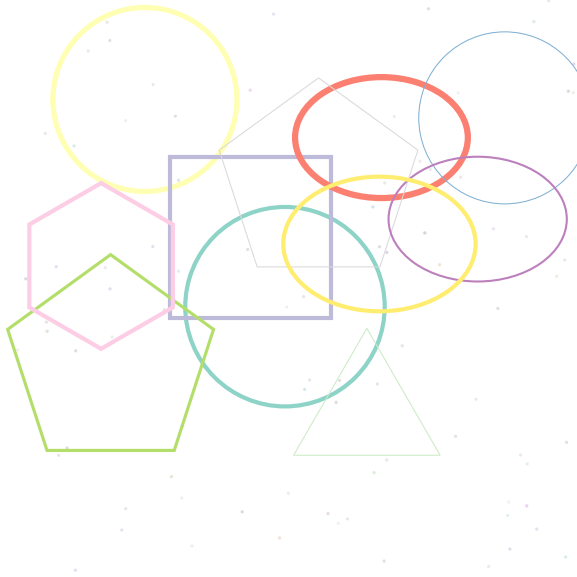[{"shape": "circle", "thickness": 2, "radius": 0.86, "center": [0.493, 0.468]}, {"shape": "circle", "thickness": 2.5, "radius": 0.8, "center": [0.251, 0.827]}, {"shape": "square", "thickness": 2, "radius": 0.7, "center": [0.434, 0.588]}, {"shape": "oval", "thickness": 3, "radius": 0.75, "center": [0.661, 0.761]}, {"shape": "circle", "thickness": 0.5, "radius": 0.74, "center": [0.874, 0.795]}, {"shape": "pentagon", "thickness": 1.5, "radius": 0.94, "center": [0.192, 0.371]}, {"shape": "hexagon", "thickness": 2, "radius": 0.72, "center": [0.175, 0.539]}, {"shape": "pentagon", "thickness": 0.5, "radius": 0.9, "center": [0.552, 0.683]}, {"shape": "oval", "thickness": 1, "radius": 0.77, "center": [0.827, 0.62]}, {"shape": "triangle", "thickness": 0.5, "radius": 0.73, "center": [0.635, 0.284]}, {"shape": "oval", "thickness": 2, "radius": 0.83, "center": [0.657, 0.577]}]